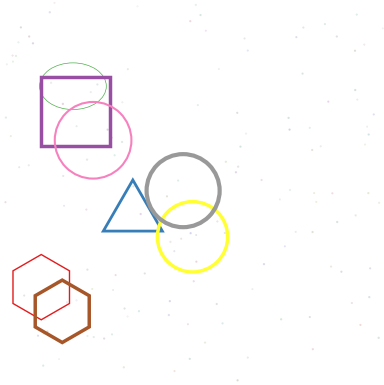[{"shape": "hexagon", "thickness": 1, "radius": 0.42, "center": [0.107, 0.254]}, {"shape": "triangle", "thickness": 2, "radius": 0.44, "center": [0.345, 0.444]}, {"shape": "oval", "thickness": 0.5, "radius": 0.43, "center": [0.19, 0.776]}, {"shape": "square", "thickness": 2.5, "radius": 0.45, "center": [0.196, 0.71]}, {"shape": "circle", "thickness": 2.5, "radius": 0.46, "center": [0.5, 0.385]}, {"shape": "hexagon", "thickness": 2.5, "radius": 0.41, "center": [0.162, 0.191]}, {"shape": "circle", "thickness": 1.5, "radius": 0.5, "center": [0.242, 0.636]}, {"shape": "circle", "thickness": 3, "radius": 0.47, "center": [0.476, 0.505]}]